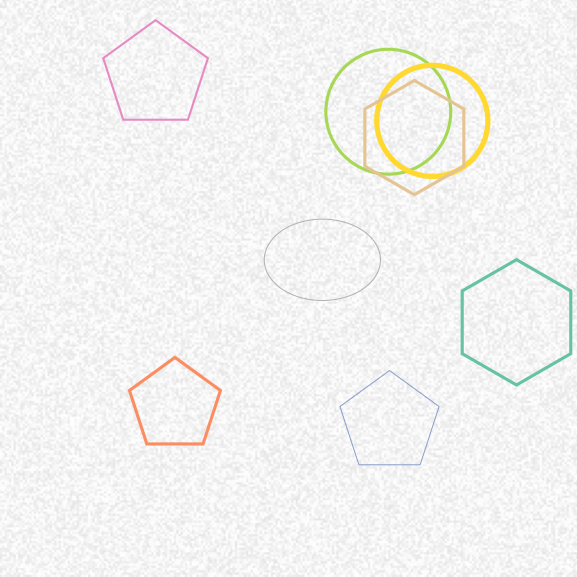[{"shape": "hexagon", "thickness": 1.5, "radius": 0.54, "center": [0.894, 0.441]}, {"shape": "pentagon", "thickness": 1.5, "radius": 0.41, "center": [0.303, 0.297]}, {"shape": "pentagon", "thickness": 0.5, "radius": 0.45, "center": [0.674, 0.267]}, {"shape": "pentagon", "thickness": 1, "radius": 0.48, "center": [0.269, 0.869]}, {"shape": "circle", "thickness": 1.5, "radius": 0.54, "center": [0.672, 0.806]}, {"shape": "circle", "thickness": 2.5, "radius": 0.48, "center": [0.749, 0.79]}, {"shape": "hexagon", "thickness": 1.5, "radius": 0.49, "center": [0.717, 0.761]}, {"shape": "oval", "thickness": 0.5, "radius": 0.5, "center": [0.558, 0.549]}]